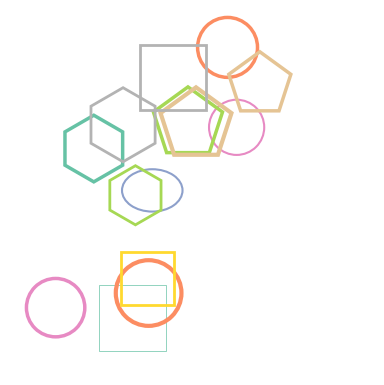[{"shape": "square", "thickness": 0.5, "radius": 0.43, "center": [0.344, 0.174]}, {"shape": "hexagon", "thickness": 2.5, "radius": 0.43, "center": [0.244, 0.614]}, {"shape": "circle", "thickness": 2.5, "radius": 0.39, "center": [0.591, 0.877]}, {"shape": "circle", "thickness": 3, "radius": 0.43, "center": [0.386, 0.239]}, {"shape": "oval", "thickness": 1.5, "radius": 0.39, "center": [0.395, 0.505]}, {"shape": "circle", "thickness": 1.5, "radius": 0.36, "center": [0.615, 0.669]}, {"shape": "circle", "thickness": 2.5, "radius": 0.38, "center": [0.144, 0.201]}, {"shape": "hexagon", "thickness": 2, "radius": 0.38, "center": [0.352, 0.493]}, {"shape": "pentagon", "thickness": 2.5, "radius": 0.47, "center": [0.488, 0.68]}, {"shape": "square", "thickness": 2, "radius": 0.35, "center": [0.382, 0.276]}, {"shape": "pentagon", "thickness": 3, "radius": 0.48, "center": [0.509, 0.676]}, {"shape": "pentagon", "thickness": 2.5, "radius": 0.42, "center": [0.675, 0.781]}, {"shape": "square", "thickness": 2, "radius": 0.42, "center": [0.45, 0.799]}, {"shape": "hexagon", "thickness": 2, "radius": 0.48, "center": [0.32, 0.676]}]